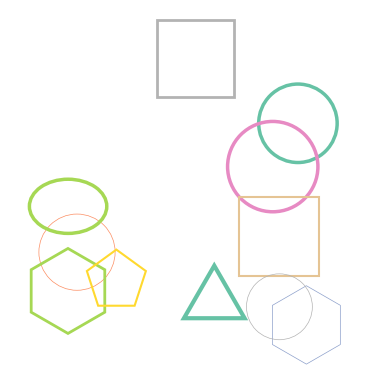[{"shape": "circle", "thickness": 2.5, "radius": 0.51, "center": [0.774, 0.68]}, {"shape": "triangle", "thickness": 3, "radius": 0.45, "center": [0.557, 0.219]}, {"shape": "circle", "thickness": 0.5, "radius": 0.49, "center": [0.2, 0.345]}, {"shape": "hexagon", "thickness": 0.5, "radius": 0.51, "center": [0.796, 0.156]}, {"shape": "circle", "thickness": 2.5, "radius": 0.59, "center": [0.708, 0.567]}, {"shape": "oval", "thickness": 2.5, "radius": 0.5, "center": [0.177, 0.464]}, {"shape": "hexagon", "thickness": 2, "radius": 0.55, "center": [0.177, 0.244]}, {"shape": "pentagon", "thickness": 1.5, "radius": 0.4, "center": [0.302, 0.271]}, {"shape": "square", "thickness": 1.5, "radius": 0.52, "center": [0.725, 0.386]}, {"shape": "circle", "thickness": 0.5, "radius": 0.43, "center": [0.726, 0.203]}, {"shape": "square", "thickness": 2, "radius": 0.5, "center": [0.508, 0.848]}]